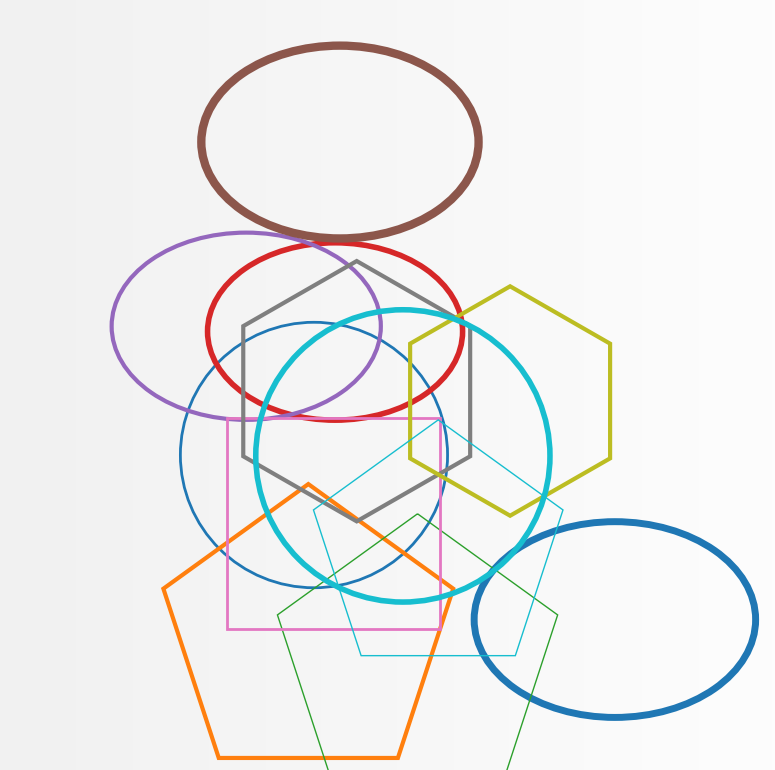[{"shape": "oval", "thickness": 2.5, "radius": 0.91, "center": [0.793, 0.195]}, {"shape": "circle", "thickness": 1, "radius": 0.86, "center": [0.405, 0.409]}, {"shape": "pentagon", "thickness": 1.5, "radius": 0.98, "center": [0.398, 0.175]}, {"shape": "pentagon", "thickness": 0.5, "radius": 0.95, "center": [0.539, 0.143]}, {"shape": "oval", "thickness": 2, "radius": 0.82, "center": [0.432, 0.57]}, {"shape": "oval", "thickness": 1.5, "radius": 0.87, "center": [0.318, 0.576]}, {"shape": "oval", "thickness": 3, "radius": 0.89, "center": [0.439, 0.816]}, {"shape": "square", "thickness": 1, "radius": 0.68, "center": [0.43, 0.32]}, {"shape": "hexagon", "thickness": 1.5, "radius": 0.85, "center": [0.46, 0.492]}, {"shape": "hexagon", "thickness": 1.5, "radius": 0.74, "center": [0.658, 0.479]}, {"shape": "pentagon", "thickness": 0.5, "radius": 0.85, "center": [0.565, 0.285]}, {"shape": "circle", "thickness": 2, "radius": 0.95, "center": [0.52, 0.408]}]